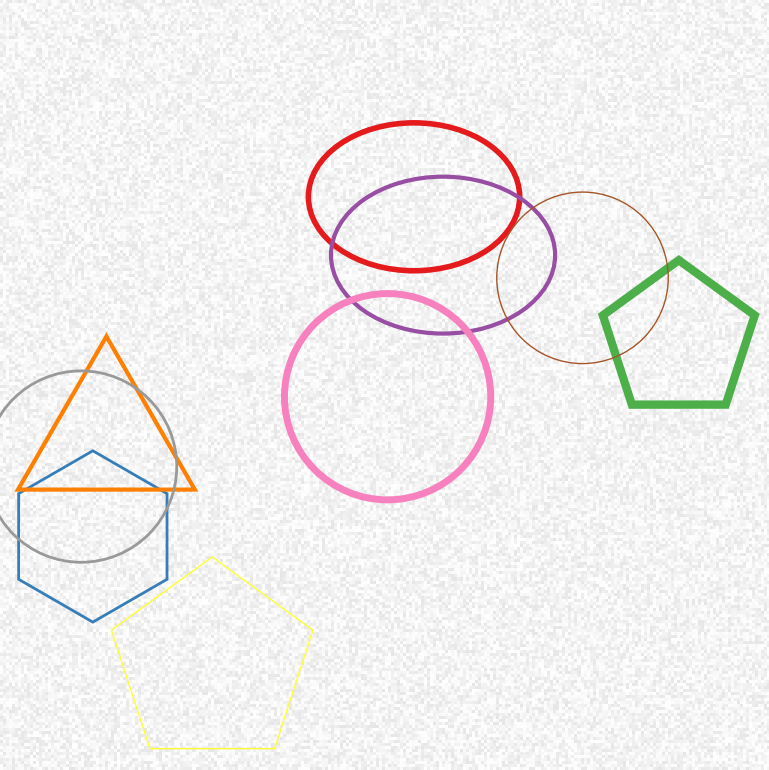[{"shape": "oval", "thickness": 2, "radius": 0.69, "center": [0.538, 0.744]}, {"shape": "hexagon", "thickness": 1, "radius": 0.56, "center": [0.121, 0.303]}, {"shape": "pentagon", "thickness": 3, "radius": 0.52, "center": [0.882, 0.558]}, {"shape": "oval", "thickness": 1.5, "radius": 0.73, "center": [0.575, 0.669]}, {"shape": "triangle", "thickness": 1.5, "radius": 0.66, "center": [0.138, 0.43]}, {"shape": "pentagon", "thickness": 0.5, "radius": 0.69, "center": [0.276, 0.139]}, {"shape": "circle", "thickness": 0.5, "radius": 0.56, "center": [0.756, 0.639]}, {"shape": "circle", "thickness": 2.5, "radius": 0.67, "center": [0.503, 0.485]}, {"shape": "circle", "thickness": 1, "radius": 0.62, "center": [0.105, 0.394]}]